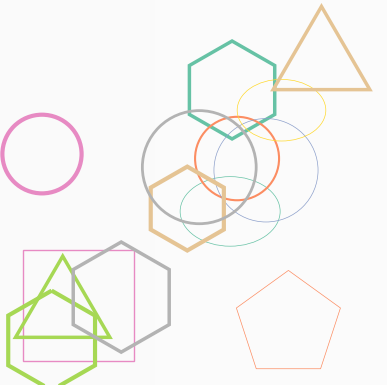[{"shape": "hexagon", "thickness": 2.5, "radius": 0.64, "center": [0.599, 0.766]}, {"shape": "oval", "thickness": 0.5, "radius": 0.65, "center": [0.594, 0.451]}, {"shape": "pentagon", "thickness": 0.5, "radius": 0.71, "center": [0.744, 0.156]}, {"shape": "circle", "thickness": 1.5, "radius": 0.54, "center": [0.612, 0.588]}, {"shape": "circle", "thickness": 0.5, "radius": 0.67, "center": [0.686, 0.558]}, {"shape": "circle", "thickness": 3, "radius": 0.51, "center": [0.108, 0.6]}, {"shape": "square", "thickness": 1, "radius": 0.72, "center": [0.203, 0.207]}, {"shape": "triangle", "thickness": 2.5, "radius": 0.7, "center": [0.162, 0.194]}, {"shape": "hexagon", "thickness": 3, "radius": 0.65, "center": [0.133, 0.116]}, {"shape": "oval", "thickness": 0.5, "radius": 0.57, "center": [0.726, 0.714]}, {"shape": "triangle", "thickness": 2.5, "radius": 0.72, "center": [0.83, 0.839]}, {"shape": "hexagon", "thickness": 3, "radius": 0.54, "center": [0.483, 0.458]}, {"shape": "circle", "thickness": 2, "radius": 0.73, "center": [0.514, 0.566]}, {"shape": "hexagon", "thickness": 2.5, "radius": 0.71, "center": [0.313, 0.228]}]